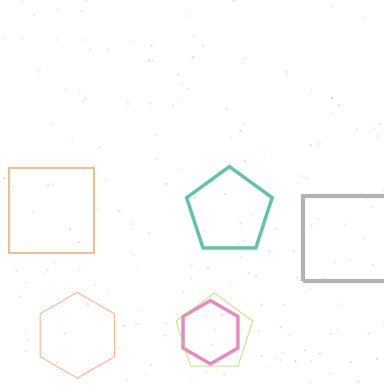[{"shape": "pentagon", "thickness": 2.5, "radius": 0.58, "center": [0.596, 0.451]}, {"shape": "hexagon", "thickness": 0.5, "radius": 0.56, "center": [0.201, 0.129]}, {"shape": "hexagon", "thickness": 2.5, "radius": 0.41, "center": [0.547, 0.137]}, {"shape": "pentagon", "thickness": 0.5, "radius": 0.52, "center": [0.557, 0.134]}, {"shape": "square", "thickness": 1.5, "radius": 0.55, "center": [0.133, 0.454]}, {"shape": "square", "thickness": 3, "radius": 0.55, "center": [0.898, 0.382]}]